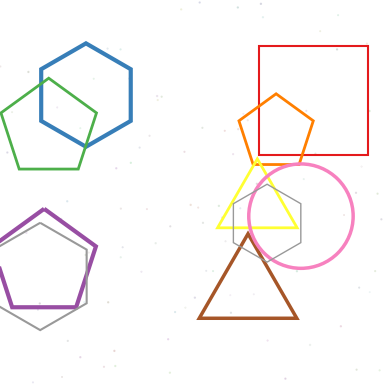[{"shape": "square", "thickness": 1.5, "radius": 0.71, "center": [0.815, 0.74]}, {"shape": "hexagon", "thickness": 3, "radius": 0.67, "center": [0.223, 0.753]}, {"shape": "pentagon", "thickness": 2, "radius": 0.65, "center": [0.127, 0.666]}, {"shape": "pentagon", "thickness": 3, "radius": 0.71, "center": [0.115, 0.316]}, {"shape": "pentagon", "thickness": 2, "radius": 0.51, "center": [0.717, 0.655]}, {"shape": "triangle", "thickness": 2, "radius": 0.6, "center": [0.668, 0.468]}, {"shape": "triangle", "thickness": 2.5, "radius": 0.73, "center": [0.644, 0.246]}, {"shape": "circle", "thickness": 2.5, "radius": 0.68, "center": [0.782, 0.439]}, {"shape": "hexagon", "thickness": 1.5, "radius": 0.7, "center": [0.104, 0.282]}, {"shape": "hexagon", "thickness": 1, "radius": 0.51, "center": [0.694, 0.42]}]